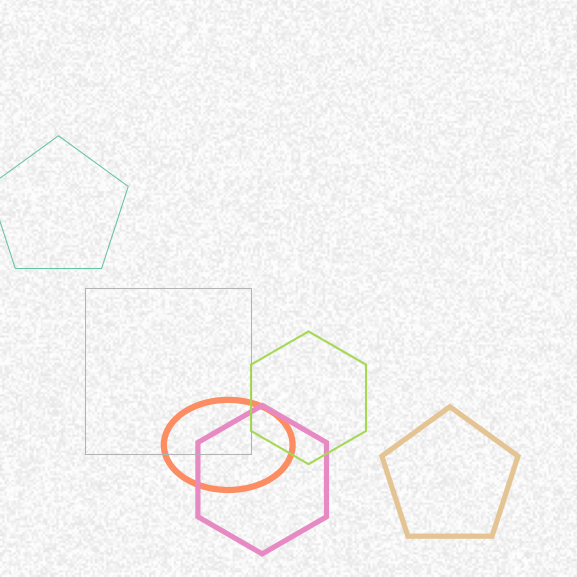[{"shape": "pentagon", "thickness": 0.5, "radius": 0.64, "center": [0.101, 0.637]}, {"shape": "oval", "thickness": 3, "radius": 0.56, "center": [0.395, 0.229]}, {"shape": "hexagon", "thickness": 2.5, "radius": 0.64, "center": [0.454, 0.169]}, {"shape": "hexagon", "thickness": 1, "radius": 0.57, "center": [0.534, 0.31]}, {"shape": "pentagon", "thickness": 2.5, "radius": 0.62, "center": [0.779, 0.171]}, {"shape": "square", "thickness": 0.5, "radius": 0.72, "center": [0.29, 0.357]}]